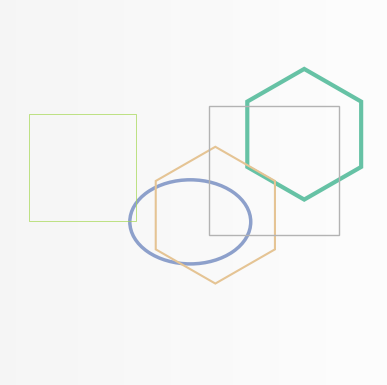[{"shape": "hexagon", "thickness": 3, "radius": 0.85, "center": [0.785, 0.651]}, {"shape": "oval", "thickness": 2.5, "radius": 0.78, "center": [0.491, 0.424]}, {"shape": "square", "thickness": 0.5, "radius": 0.69, "center": [0.213, 0.564]}, {"shape": "hexagon", "thickness": 1.5, "radius": 0.89, "center": [0.556, 0.441]}, {"shape": "square", "thickness": 1, "radius": 0.84, "center": [0.707, 0.556]}]